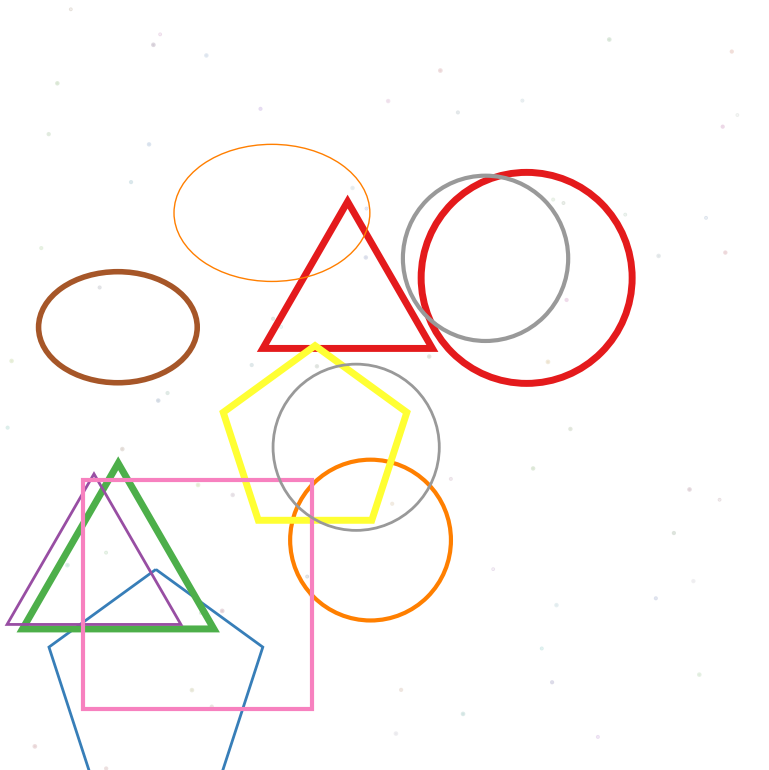[{"shape": "triangle", "thickness": 2.5, "radius": 0.64, "center": [0.451, 0.611]}, {"shape": "circle", "thickness": 2.5, "radius": 0.69, "center": [0.684, 0.639]}, {"shape": "pentagon", "thickness": 1, "radius": 0.73, "center": [0.202, 0.114]}, {"shape": "triangle", "thickness": 2.5, "radius": 0.72, "center": [0.154, 0.255]}, {"shape": "triangle", "thickness": 1, "radius": 0.65, "center": [0.122, 0.254]}, {"shape": "circle", "thickness": 1.5, "radius": 0.52, "center": [0.481, 0.299]}, {"shape": "oval", "thickness": 0.5, "radius": 0.64, "center": [0.353, 0.724]}, {"shape": "pentagon", "thickness": 2.5, "radius": 0.63, "center": [0.409, 0.426]}, {"shape": "oval", "thickness": 2, "radius": 0.52, "center": [0.153, 0.575]}, {"shape": "square", "thickness": 1.5, "radius": 0.74, "center": [0.257, 0.228]}, {"shape": "circle", "thickness": 1.5, "radius": 0.54, "center": [0.631, 0.665]}, {"shape": "circle", "thickness": 1, "radius": 0.54, "center": [0.463, 0.419]}]